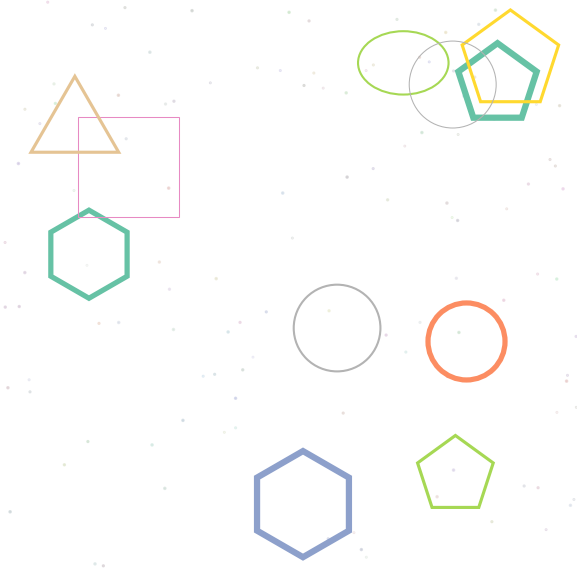[{"shape": "hexagon", "thickness": 2.5, "radius": 0.38, "center": [0.154, 0.559]}, {"shape": "pentagon", "thickness": 3, "radius": 0.36, "center": [0.862, 0.853]}, {"shape": "circle", "thickness": 2.5, "radius": 0.33, "center": [0.808, 0.408]}, {"shape": "hexagon", "thickness": 3, "radius": 0.46, "center": [0.525, 0.126]}, {"shape": "square", "thickness": 0.5, "radius": 0.44, "center": [0.222, 0.71]}, {"shape": "pentagon", "thickness": 1.5, "radius": 0.34, "center": [0.789, 0.176]}, {"shape": "oval", "thickness": 1, "radius": 0.39, "center": [0.698, 0.89]}, {"shape": "pentagon", "thickness": 1.5, "radius": 0.44, "center": [0.884, 0.894]}, {"shape": "triangle", "thickness": 1.5, "radius": 0.44, "center": [0.13, 0.779]}, {"shape": "circle", "thickness": 0.5, "radius": 0.38, "center": [0.784, 0.853]}, {"shape": "circle", "thickness": 1, "radius": 0.38, "center": [0.584, 0.431]}]